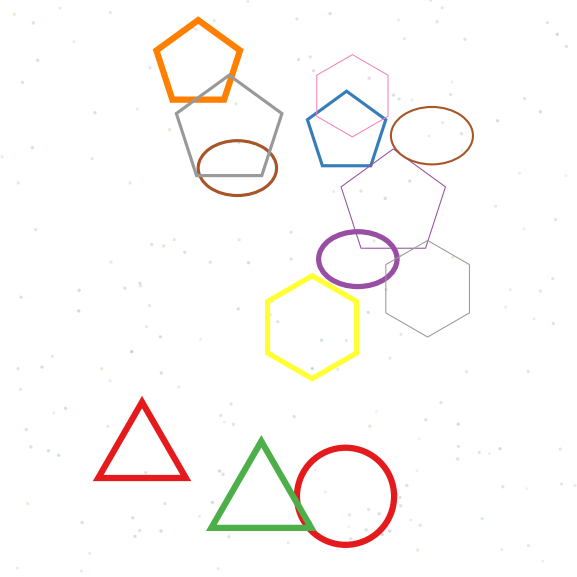[{"shape": "circle", "thickness": 3, "radius": 0.42, "center": [0.598, 0.14]}, {"shape": "triangle", "thickness": 3, "radius": 0.44, "center": [0.246, 0.215]}, {"shape": "pentagon", "thickness": 1.5, "radius": 0.36, "center": [0.6, 0.77]}, {"shape": "triangle", "thickness": 3, "radius": 0.5, "center": [0.452, 0.135]}, {"shape": "oval", "thickness": 2.5, "radius": 0.34, "center": [0.62, 0.55]}, {"shape": "pentagon", "thickness": 0.5, "radius": 0.48, "center": [0.681, 0.646]}, {"shape": "pentagon", "thickness": 3, "radius": 0.38, "center": [0.343, 0.888]}, {"shape": "hexagon", "thickness": 2.5, "radius": 0.45, "center": [0.54, 0.432]}, {"shape": "oval", "thickness": 1, "radius": 0.36, "center": [0.748, 0.764]}, {"shape": "oval", "thickness": 1.5, "radius": 0.34, "center": [0.411, 0.708]}, {"shape": "hexagon", "thickness": 0.5, "radius": 0.36, "center": [0.61, 0.833]}, {"shape": "pentagon", "thickness": 1.5, "radius": 0.48, "center": [0.397, 0.773]}, {"shape": "hexagon", "thickness": 0.5, "radius": 0.42, "center": [0.74, 0.499]}]